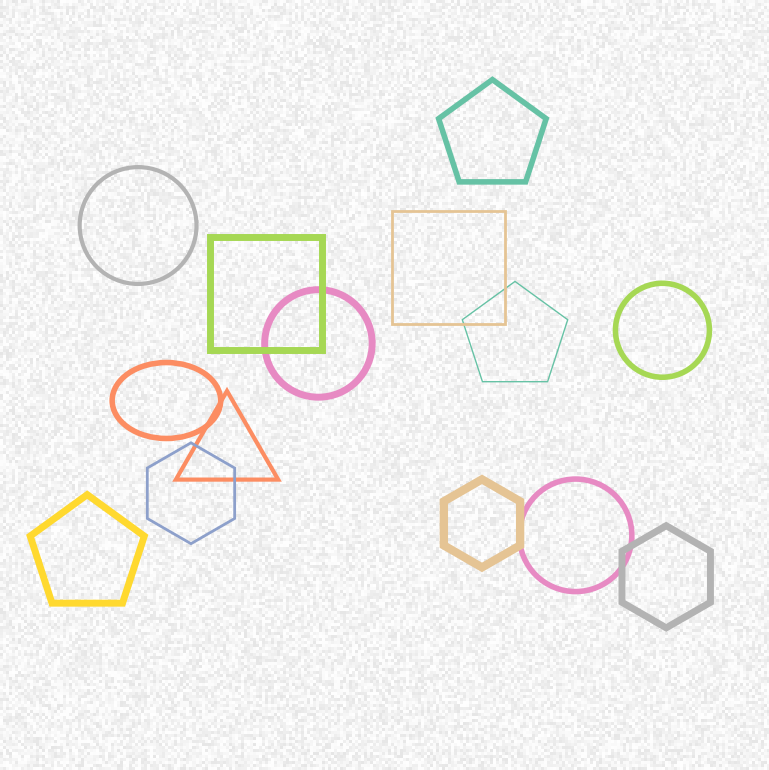[{"shape": "pentagon", "thickness": 0.5, "radius": 0.36, "center": [0.669, 0.563]}, {"shape": "pentagon", "thickness": 2, "radius": 0.37, "center": [0.639, 0.823]}, {"shape": "triangle", "thickness": 1.5, "radius": 0.38, "center": [0.295, 0.416]}, {"shape": "oval", "thickness": 2, "radius": 0.35, "center": [0.216, 0.48]}, {"shape": "hexagon", "thickness": 1, "radius": 0.33, "center": [0.248, 0.359]}, {"shape": "circle", "thickness": 2, "radius": 0.37, "center": [0.748, 0.305]}, {"shape": "circle", "thickness": 2.5, "radius": 0.35, "center": [0.414, 0.554]}, {"shape": "square", "thickness": 2.5, "radius": 0.37, "center": [0.345, 0.619]}, {"shape": "circle", "thickness": 2, "radius": 0.31, "center": [0.86, 0.571]}, {"shape": "pentagon", "thickness": 2.5, "radius": 0.39, "center": [0.113, 0.28]}, {"shape": "square", "thickness": 1, "radius": 0.37, "center": [0.583, 0.653]}, {"shape": "hexagon", "thickness": 3, "radius": 0.29, "center": [0.626, 0.32]}, {"shape": "hexagon", "thickness": 2.5, "radius": 0.33, "center": [0.865, 0.251]}, {"shape": "circle", "thickness": 1.5, "radius": 0.38, "center": [0.179, 0.707]}]